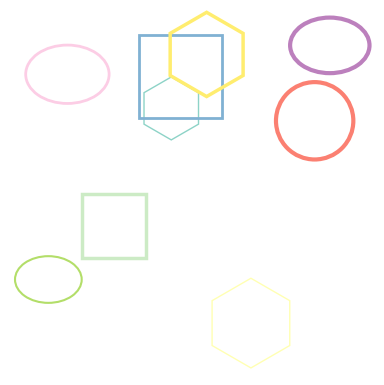[{"shape": "hexagon", "thickness": 1, "radius": 0.41, "center": [0.445, 0.718]}, {"shape": "hexagon", "thickness": 1, "radius": 0.58, "center": [0.652, 0.161]}, {"shape": "circle", "thickness": 3, "radius": 0.5, "center": [0.817, 0.686]}, {"shape": "square", "thickness": 2, "radius": 0.54, "center": [0.468, 0.801]}, {"shape": "oval", "thickness": 1.5, "radius": 0.43, "center": [0.126, 0.274]}, {"shape": "oval", "thickness": 2, "radius": 0.54, "center": [0.175, 0.807]}, {"shape": "oval", "thickness": 3, "radius": 0.52, "center": [0.857, 0.882]}, {"shape": "square", "thickness": 2.5, "radius": 0.41, "center": [0.296, 0.412]}, {"shape": "hexagon", "thickness": 2.5, "radius": 0.55, "center": [0.537, 0.859]}]